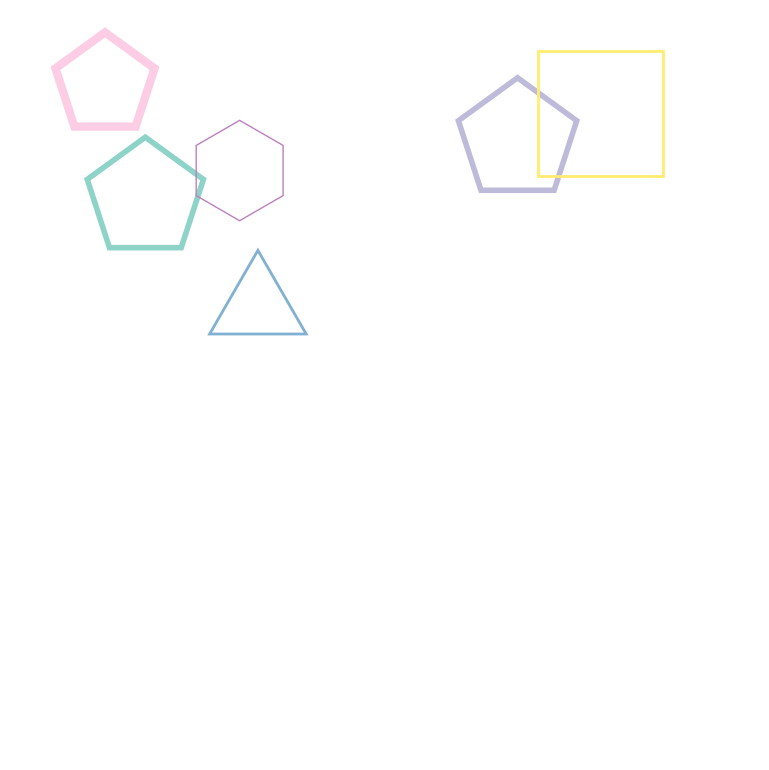[{"shape": "pentagon", "thickness": 2, "radius": 0.4, "center": [0.189, 0.743]}, {"shape": "pentagon", "thickness": 2, "radius": 0.4, "center": [0.672, 0.818]}, {"shape": "triangle", "thickness": 1, "radius": 0.36, "center": [0.335, 0.602]}, {"shape": "pentagon", "thickness": 3, "radius": 0.34, "center": [0.136, 0.89]}, {"shape": "hexagon", "thickness": 0.5, "radius": 0.33, "center": [0.311, 0.779]}, {"shape": "square", "thickness": 1, "radius": 0.41, "center": [0.78, 0.853]}]